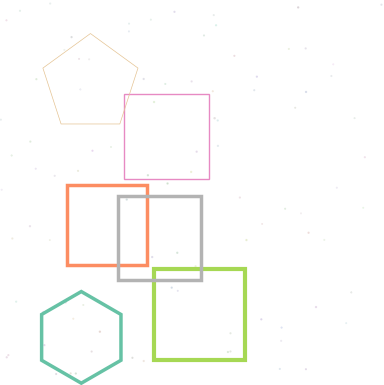[{"shape": "hexagon", "thickness": 2.5, "radius": 0.59, "center": [0.211, 0.124]}, {"shape": "square", "thickness": 2.5, "radius": 0.52, "center": [0.277, 0.415]}, {"shape": "square", "thickness": 1, "radius": 0.55, "center": [0.432, 0.646]}, {"shape": "square", "thickness": 3, "radius": 0.6, "center": [0.518, 0.183]}, {"shape": "pentagon", "thickness": 0.5, "radius": 0.65, "center": [0.235, 0.783]}, {"shape": "square", "thickness": 2.5, "radius": 0.54, "center": [0.415, 0.382]}]